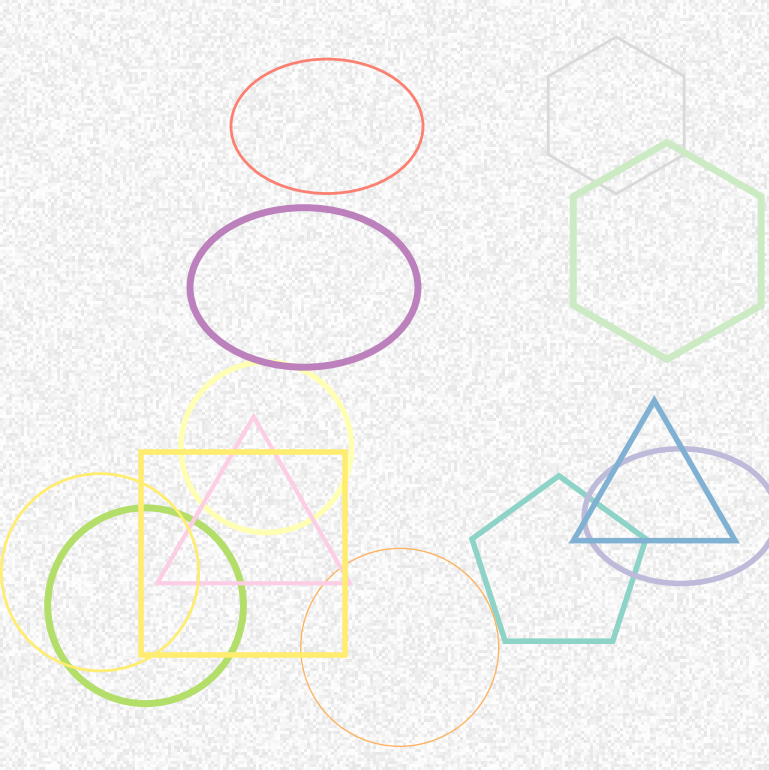[{"shape": "pentagon", "thickness": 2, "radius": 0.59, "center": [0.726, 0.263]}, {"shape": "circle", "thickness": 2, "radius": 0.55, "center": [0.346, 0.419]}, {"shape": "oval", "thickness": 2, "radius": 0.62, "center": [0.884, 0.33]}, {"shape": "oval", "thickness": 1, "radius": 0.62, "center": [0.425, 0.836]}, {"shape": "triangle", "thickness": 2, "radius": 0.61, "center": [0.85, 0.358]}, {"shape": "circle", "thickness": 0.5, "radius": 0.64, "center": [0.519, 0.159]}, {"shape": "circle", "thickness": 2.5, "radius": 0.64, "center": [0.189, 0.213]}, {"shape": "triangle", "thickness": 1.5, "radius": 0.72, "center": [0.329, 0.315]}, {"shape": "hexagon", "thickness": 1, "radius": 0.51, "center": [0.8, 0.85]}, {"shape": "oval", "thickness": 2.5, "radius": 0.74, "center": [0.395, 0.627]}, {"shape": "hexagon", "thickness": 2.5, "radius": 0.7, "center": [0.866, 0.674]}, {"shape": "circle", "thickness": 1, "radius": 0.64, "center": [0.13, 0.257]}, {"shape": "square", "thickness": 2, "radius": 0.66, "center": [0.315, 0.281]}]